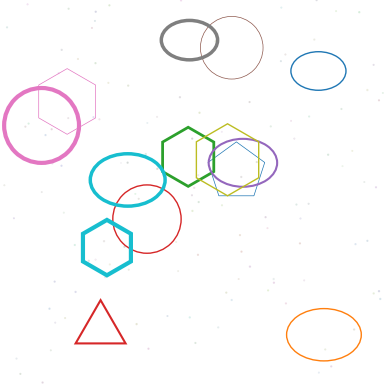[{"shape": "pentagon", "thickness": 0.5, "radius": 0.39, "center": [0.614, 0.554]}, {"shape": "oval", "thickness": 1, "radius": 0.36, "center": [0.827, 0.816]}, {"shape": "oval", "thickness": 1, "radius": 0.49, "center": [0.841, 0.131]}, {"shape": "hexagon", "thickness": 2, "radius": 0.38, "center": [0.489, 0.593]}, {"shape": "triangle", "thickness": 1.5, "radius": 0.37, "center": [0.261, 0.145]}, {"shape": "circle", "thickness": 1, "radius": 0.44, "center": [0.382, 0.431]}, {"shape": "oval", "thickness": 1.5, "radius": 0.44, "center": [0.631, 0.577]}, {"shape": "circle", "thickness": 0.5, "radius": 0.41, "center": [0.602, 0.876]}, {"shape": "hexagon", "thickness": 0.5, "radius": 0.43, "center": [0.174, 0.736]}, {"shape": "circle", "thickness": 3, "radius": 0.49, "center": [0.108, 0.674]}, {"shape": "oval", "thickness": 2.5, "radius": 0.37, "center": [0.492, 0.896]}, {"shape": "hexagon", "thickness": 1, "radius": 0.47, "center": [0.591, 0.585]}, {"shape": "hexagon", "thickness": 3, "radius": 0.36, "center": [0.278, 0.357]}, {"shape": "oval", "thickness": 2.5, "radius": 0.49, "center": [0.332, 0.533]}]